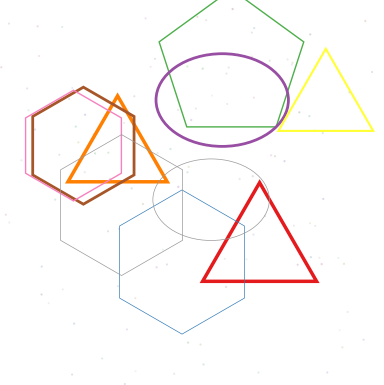[{"shape": "triangle", "thickness": 2.5, "radius": 0.85, "center": [0.674, 0.355]}, {"shape": "hexagon", "thickness": 0.5, "radius": 0.94, "center": [0.473, 0.319]}, {"shape": "pentagon", "thickness": 1, "radius": 0.99, "center": [0.601, 0.83]}, {"shape": "oval", "thickness": 2, "radius": 0.86, "center": [0.577, 0.74]}, {"shape": "triangle", "thickness": 2.5, "radius": 0.74, "center": [0.305, 0.602]}, {"shape": "triangle", "thickness": 1.5, "radius": 0.71, "center": [0.846, 0.731]}, {"shape": "hexagon", "thickness": 2, "radius": 0.76, "center": [0.217, 0.622]}, {"shape": "hexagon", "thickness": 1, "radius": 0.72, "center": [0.191, 0.622]}, {"shape": "hexagon", "thickness": 0.5, "radius": 0.92, "center": [0.316, 0.467]}, {"shape": "oval", "thickness": 0.5, "radius": 0.76, "center": [0.548, 0.481]}]